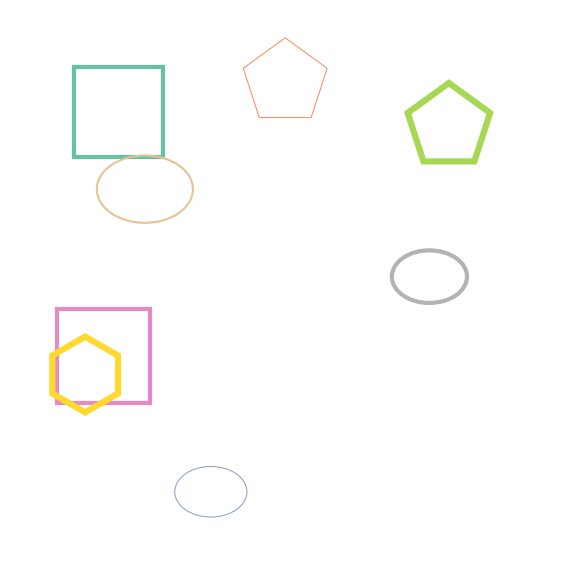[{"shape": "square", "thickness": 2, "radius": 0.39, "center": [0.206, 0.805]}, {"shape": "pentagon", "thickness": 0.5, "radius": 0.38, "center": [0.494, 0.857]}, {"shape": "oval", "thickness": 0.5, "radius": 0.31, "center": [0.365, 0.148]}, {"shape": "square", "thickness": 2, "radius": 0.4, "center": [0.178, 0.383]}, {"shape": "pentagon", "thickness": 3, "radius": 0.38, "center": [0.777, 0.78]}, {"shape": "hexagon", "thickness": 3, "radius": 0.33, "center": [0.147, 0.351]}, {"shape": "oval", "thickness": 1, "radius": 0.42, "center": [0.251, 0.672]}, {"shape": "oval", "thickness": 2, "radius": 0.33, "center": [0.744, 0.52]}]